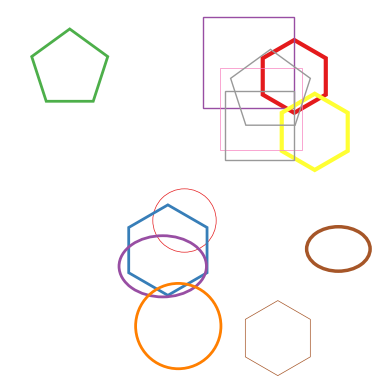[{"shape": "circle", "thickness": 0.5, "radius": 0.41, "center": [0.479, 0.427]}, {"shape": "hexagon", "thickness": 3, "radius": 0.47, "center": [0.764, 0.802]}, {"shape": "hexagon", "thickness": 2, "radius": 0.59, "center": [0.436, 0.35]}, {"shape": "pentagon", "thickness": 2, "radius": 0.52, "center": [0.181, 0.821]}, {"shape": "square", "thickness": 1, "radius": 0.59, "center": [0.646, 0.838]}, {"shape": "oval", "thickness": 2, "radius": 0.57, "center": [0.423, 0.308]}, {"shape": "circle", "thickness": 2, "radius": 0.55, "center": [0.463, 0.153]}, {"shape": "hexagon", "thickness": 3, "radius": 0.49, "center": [0.817, 0.658]}, {"shape": "hexagon", "thickness": 0.5, "radius": 0.49, "center": [0.722, 0.122]}, {"shape": "oval", "thickness": 2.5, "radius": 0.41, "center": [0.879, 0.353]}, {"shape": "square", "thickness": 0.5, "radius": 0.53, "center": [0.677, 0.718]}, {"shape": "pentagon", "thickness": 1, "radius": 0.54, "center": [0.703, 0.763]}, {"shape": "square", "thickness": 1, "radius": 0.45, "center": [0.674, 0.673]}]